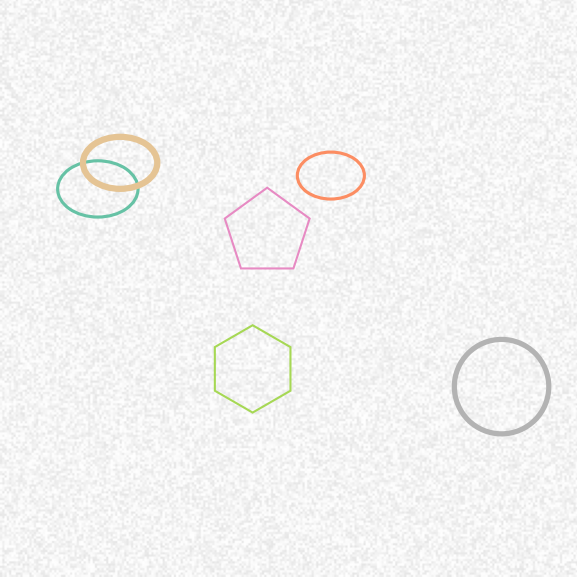[{"shape": "oval", "thickness": 1.5, "radius": 0.35, "center": [0.169, 0.672]}, {"shape": "oval", "thickness": 1.5, "radius": 0.29, "center": [0.573, 0.695]}, {"shape": "pentagon", "thickness": 1, "radius": 0.39, "center": [0.463, 0.597]}, {"shape": "hexagon", "thickness": 1, "radius": 0.38, "center": [0.437, 0.36]}, {"shape": "oval", "thickness": 3, "radius": 0.32, "center": [0.208, 0.717]}, {"shape": "circle", "thickness": 2.5, "radius": 0.41, "center": [0.868, 0.33]}]